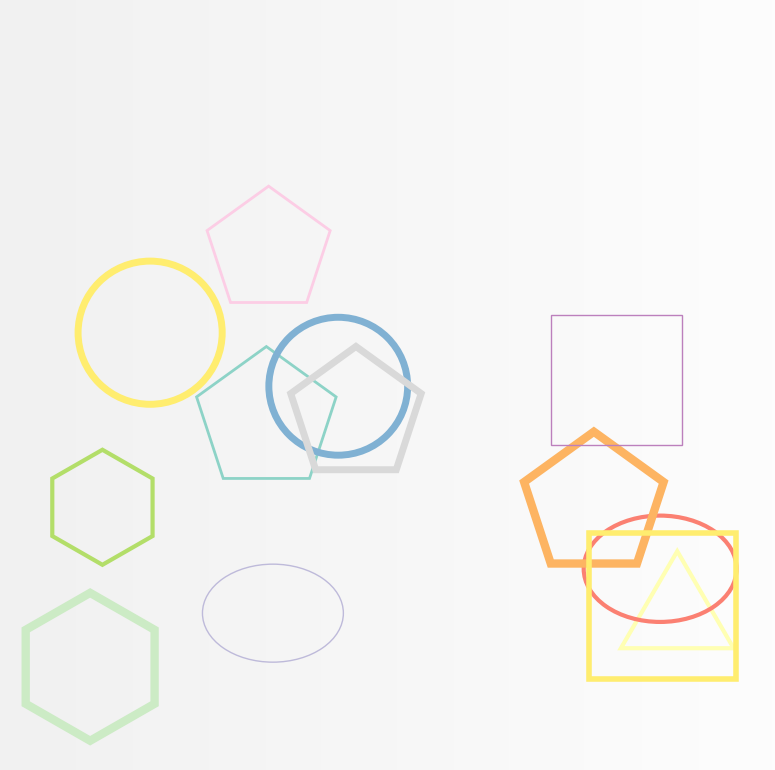[{"shape": "pentagon", "thickness": 1, "radius": 0.47, "center": [0.344, 0.455]}, {"shape": "triangle", "thickness": 1.5, "radius": 0.42, "center": [0.874, 0.2]}, {"shape": "oval", "thickness": 0.5, "radius": 0.45, "center": [0.352, 0.204]}, {"shape": "oval", "thickness": 1.5, "radius": 0.49, "center": [0.852, 0.261]}, {"shape": "circle", "thickness": 2.5, "radius": 0.45, "center": [0.436, 0.498]}, {"shape": "pentagon", "thickness": 3, "radius": 0.47, "center": [0.766, 0.345]}, {"shape": "hexagon", "thickness": 1.5, "radius": 0.37, "center": [0.132, 0.341]}, {"shape": "pentagon", "thickness": 1, "radius": 0.42, "center": [0.347, 0.675]}, {"shape": "pentagon", "thickness": 2.5, "radius": 0.44, "center": [0.459, 0.462]}, {"shape": "square", "thickness": 0.5, "radius": 0.42, "center": [0.796, 0.506]}, {"shape": "hexagon", "thickness": 3, "radius": 0.48, "center": [0.116, 0.134]}, {"shape": "square", "thickness": 2, "radius": 0.47, "center": [0.855, 0.213]}, {"shape": "circle", "thickness": 2.5, "radius": 0.46, "center": [0.194, 0.568]}]